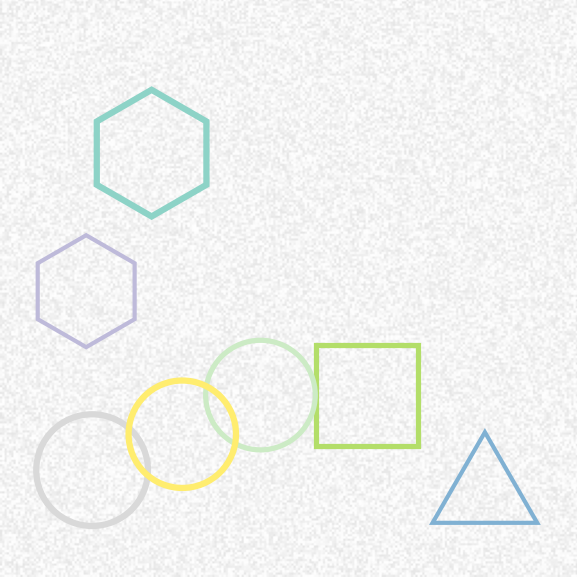[{"shape": "hexagon", "thickness": 3, "radius": 0.55, "center": [0.263, 0.734]}, {"shape": "hexagon", "thickness": 2, "radius": 0.48, "center": [0.149, 0.495]}, {"shape": "triangle", "thickness": 2, "radius": 0.52, "center": [0.84, 0.146]}, {"shape": "square", "thickness": 2.5, "radius": 0.44, "center": [0.636, 0.315]}, {"shape": "circle", "thickness": 3, "radius": 0.48, "center": [0.16, 0.185]}, {"shape": "circle", "thickness": 2.5, "radius": 0.47, "center": [0.451, 0.315]}, {"shape": "circle", "thickness": 3, "radius": 0.47, "center": [0.316, 0.247]}]